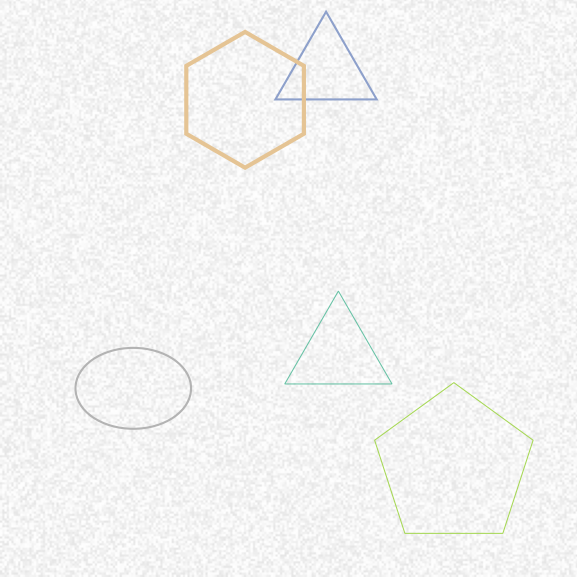[{"shape": "triangle", "thickness": 0.5, "radius": 0.54, "center": [0.586, 0.388]}, {"shape": "triangle", "thickness": 1, "radius": 0.51, "center": [0.565, 0.878]}, {"shape": "pentagon", "thickness": 0.5, "radius": 0.72, "center": [0.786, 0.192]}, {"shape": "hexagon", "thickness": 2, "radius": 0.59, "center": [0.424, 0.826]}, {"shape": "oval", "thickness": 1, "radius": 0.5, "center": [0.231, 0.327]}]